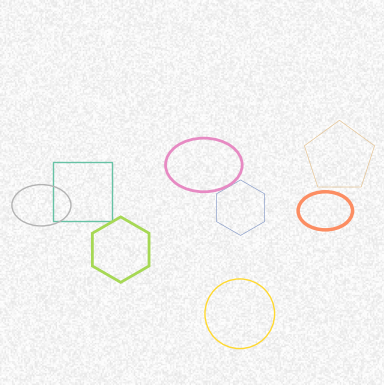[{"shape": "square", "thickness": 1, "radius": 0.39, "center": [0.214, 0.503]}, {"shape": "oval", "thickness": 2.5, "radius": 0.35, "center": [0.845, 0.452]}, {"shape": "hexagon", "thickness": 0.5, "radius": 0.36, "center": [0.625, 0.461]}, {"shape": "oval", "thickness": 2, "radius": 0.5, "center": [0.529, 0.572]}, {"shape": "hexagon", "thickness": 2, "radius": 0.42, "center": [0.314, 0.352]}, {"shape": "circle", "thickness": 1, "radius": 0.45, "center": [0.623, 0.185]}, {"shape": "pentagon", "thickness": 0.5, "radius": 0.48, "center": [0.882, 0.592]}, {"shape": "oval", "thickness": 1, "radius": 0.38, "center": [0.108, 0.467]}]